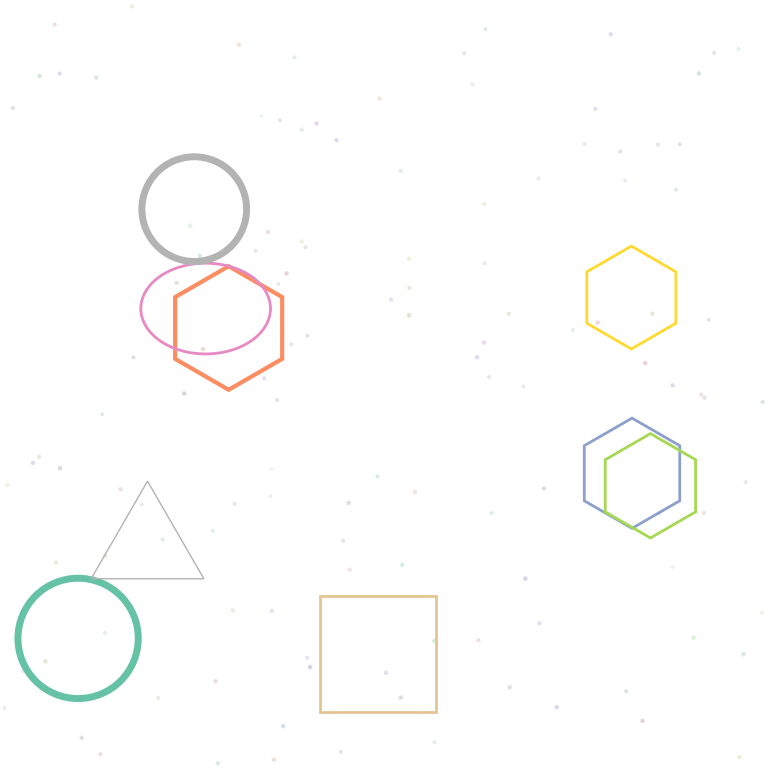[{"shape": "circle", "thickness": 2.5, "radius": 0.39, "center": [0.101, 0.171]}, {"shape": "hexagon", "thickness": 1.5, "radius": 0.4, "center": [0.297, 0.574]}, {"shape": "hexagon", "thickness": 1, "radius": 0.36, "center": [0.821, 0.385]}, {"shape": "oval", "thickness": 1, "radius": 0.42, "center": [0.267, 0.599]}, {"shape": "hexagon", "thickness": 1, "radius": 0.34, "center": [0.845, 0.369]}, {"shape": "hexagon", "thickness": 1, "radius": 0.33, "center": [0.82, 0.614]}, {"shape": "square", "thickness": 1, "radius": 0.38, "center": [0.491, 0.15]}, {"shape": "triangle", "thickness": 0.5, "radius": 0.42, "center": [0.192, 0.291]}, {"shape": "circle", "thickness": 2.5, "radius": 0.34, "center": [0.252, 0.728]}]